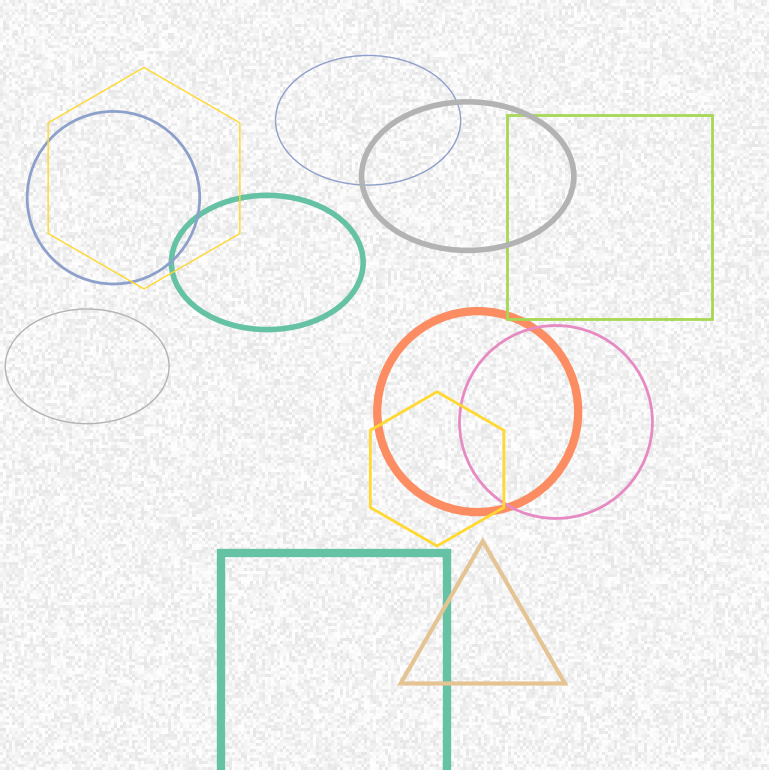[{"shape": "square", "thickness": 3, "radius": 0.74, "center": [0.434, 0.135]}, {"shape": "oval", "thickness": 2, "radius": 0.62, "center": [0.347, 0.659]}, {"shape": "circle", "thickness": 3, "radius": 0.65, "center": [0.62, 0.465]}, {"shape": "circle", "thickness": 1, "radius": 0.56, "center": [0.147, 0.743]}, {"shape": "oval", "thickness": 0.5, "radius": 0.6, "center": [0.478, 0.844]}, {"shape": "circle", "thickness": 1, "radius": 0.63, "center": [0.722, 0.452]}, {"shape": "square", "thickness": 1, "radius": 0.66, "center": [0.792, 0.719]}, {"shape": "hexagon", "thickness": 0.5, "radius": 0.72, "center": [0.187, 0.769]}, {"shape": "hexagon", "thickness": 1, "radius": 0.5, "center": [0.568, 0.391]}, {"shape": "triangle", "thickness": 1.5, "radius": 0.62, "center": [0.627, 0.174]}, {"shape": "oval", "thickness": 0.5, "radius": 0.53, "center": [0.113, 0.524]}, {"shape": "oval", "thickness": 2, "radius": 0.69, "center": [0.607, 0.771]}]